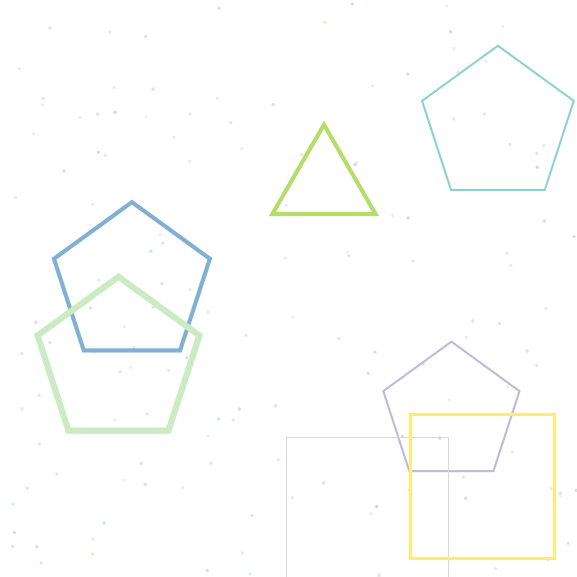[{"shape": "pentagon", "thickness": 1, "radius": 0.69, "center": [0.862, 0.782]}, {"shape": "pentagon", "thickness": 1, "radius": 0.62, "center": [0.782, 0.284]}, {"shape": "pentagon", "thickness": 2, "radius": 0.71, "center": [0.228, 0.507]}, {"shape": "triangle", "thickness": 2, "radius": 0.52, "center": [0.561, 0.68]}, {"shape": "square", "thickness": 0.5, "radius": 0.7, "center": [0.635, 0.102]}, {"shape": "pentagon", "thickness": 3, "radius": 0.74, "center": [0.205, 0.373]}, {"shape": "square", "thickness": 1.5, "radius": 0.62, "center": [0.835, 0.157]}]